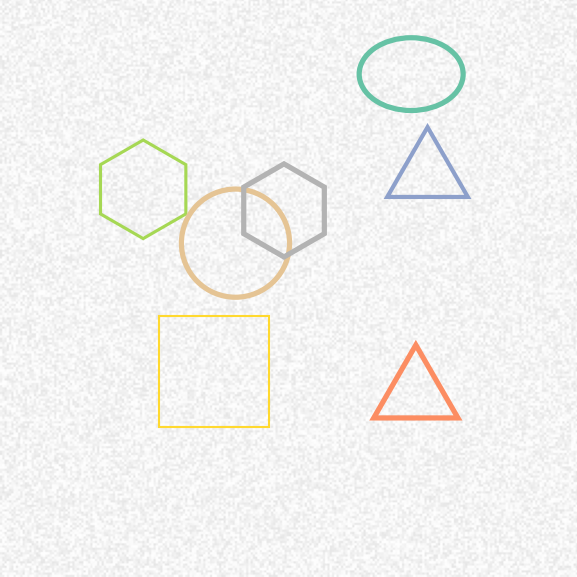[{"shape": "oval", "thickness": 2.5, "radius": 0.45, "center": [0.712, 0.871]}, {"shape": "triangle", "thickness": 2.5, "radius": 0.42, "center": [0.72, 0.318]}, {"shape": "triangle", "thickness": 2, "radius": 0.4, "center": [0.74, 0.698]}, {"shape": "hexagon", "thickness": 1.5, "radius": 0.43, "center": [0.248, 0.671]}, {"shape": "square", "thickness": 1, "radius": 0.48, "center": [0.37, 0.356]}, {"shape": "circle", "thickness": 2.5, "radius": 0.47, "center": [0.408, 0.578]}, {"shape": "hexagon", "thickness": 2.5, "radius": 0.4, "center": [0.492, 0.635]}]